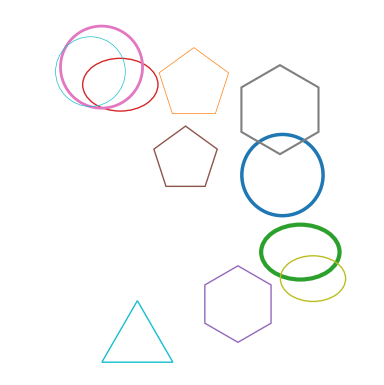[{"shape": "circle", "thickness": 2.5, "radius": 0.53, "center": [0.734, 0.545]}, {"shape": "pentagon", "thickness": 0.5, "radius": 0.47, "center": [0.504, 0.781]}, {"shape": "oval", "thickness": 3, "radius": 0.51, "center": [0.78, 0.345]}, {"shape": "oval", "thickness": 1, "radius": 0.49, "center": [0.312, 0.78]}, {"shape": "hexagon", "thickness": 1, "radius": 0.5, "center": [0.618, 0.21]}, {"shape": "pentagon", "thickness": 1, "radius": 0.43, "center": [0.482, 0.586]}, {"shape": "circle", "thickness": 2, "radius": 0.53, "center": [0.264, 0.826]}, {"shape": "hexagon", "thickness": 1.5, "radius": 0.58, "center": [0.727, 0.715]}, {"shape": "oval", "thickness": 1, "radius": 0.42, "center": [0.813, 0.276]}, {"shape": "circle", "thickness": 0.5, "radius": 0.45, "center": [0.235, 0.814]}, {"shape": "triangle", "thickness": 1, "radius": 0.53, "center": [0.357, 0.112]}]